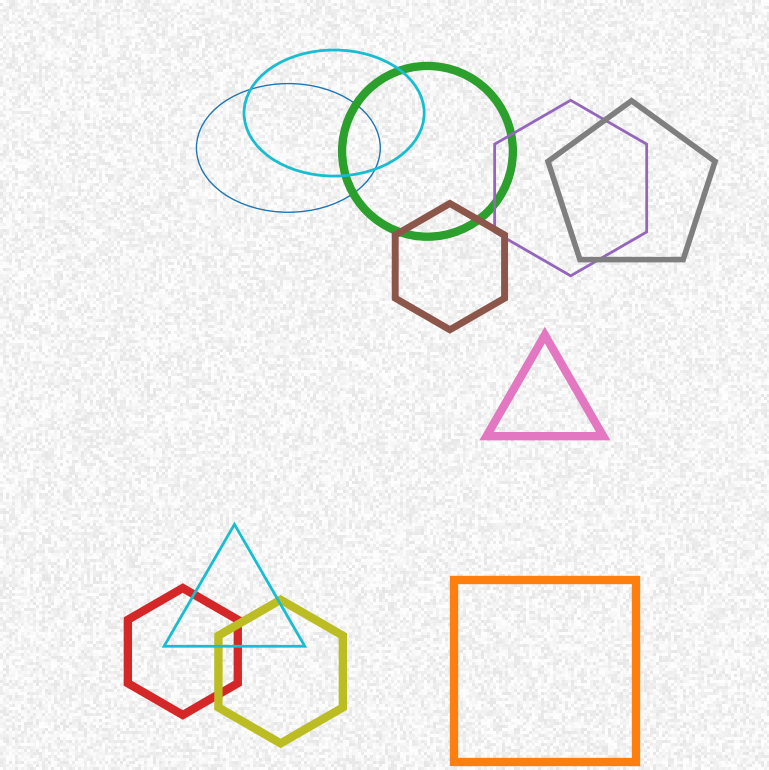[{"shape": "oval", "thickness": 0.5, "radius": 0.6, "center": [0.374, 0.808]}, {"shape": "square", "thickness": 3, "radius": 0.59, "center": [0.708, 0.128]}, {"shape": "circle", "thickness": 3, "radius": 0.55, "center": [0.555, 0.803]}, {"shape": "hexagon", "thickness": 3, "radius": 0.41, "center": [0.237, 0.154]}, {"shape": "hexagon", "thickness": 1, "radius": 0.57, "center": [0.741, 0.756]}, {"shape": "hexagon", "thickness": 2.5, "radius": 0.41, "center": [0.584, 0.654]}, {"shape": "triangle", "thickness": 3, "radius": 0.44, "center": [0.708, 0.477]}, {"shape": "pentagon", "thickness": 2, "radius": 0.57, "center": [0.82, 0.755]}, {"shape": "hexagon", "thickness": 3, "radius": 0.47, "center": [0.364, 0.128]}, {"shape": "triangle", "thickness": 1, "radius": 0.53, "center": [0.304, 0.213]}, {"shape": "oval", "thickness": 1, "radius": 0.58, "center": [0.434, 0.853]}]